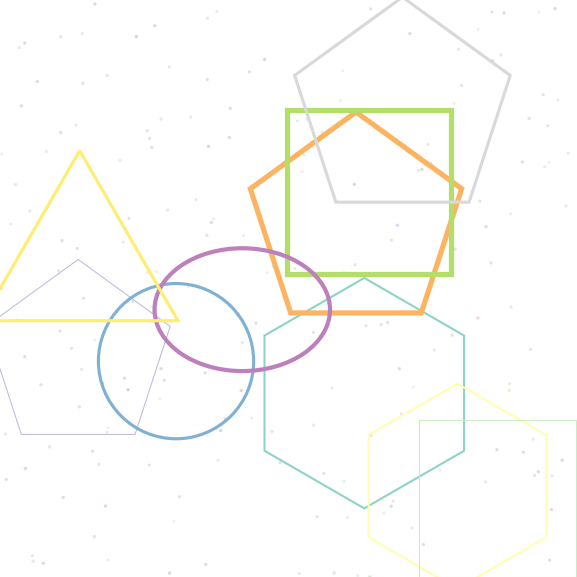[{"shape": "hexagon", "thickness": 1, "radius": 1.0, "center": [0.631, 0.318]}, {"shape": "hexagon", "thickness": 1, "radius": 0.89, "center": [0.792, 0.157]}, {"shape": "pentagon", "thickness": 0.5, "radius": 0.84, "center": [0.135, 0.382]}, {"shape": "circle", "thickness": 1.5, "radius": 0.67, "center": [0.305, 0.374]}, {"shape": "pentagon", "thickness": 2.5, "radius": 0.96, "center": [0.616, 0.613]}, {"shape": "square", "thickness": 2.5, "radius": 0.71, "center": [0.638, 0.667]}, {"shape": "pentagon", "thickness": 1.5, "radius": 0.98, "center": [0.697, 0.808]}, {"shape": "oval", "thickness": 2, "radius": 0.76, "center": [0.42, 0.463]}, {"shape": "square", "thickness": 0.5, "radius": 0.68, "center": [0.862, 0.136]}, {"shape": "triangle", "thickness": 1.5, "radius": 0.98, "center": [0.138, 0.542]}]